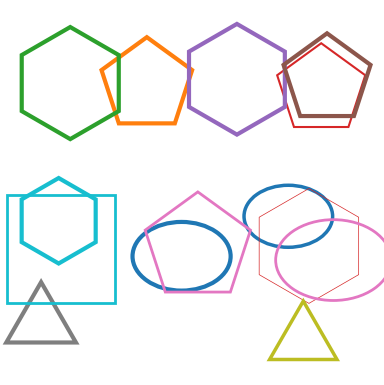[{"shape": "oval", "thickness": 3, "radius": 0.64, "center": [0.472, 0.334]}, {"shape": "oval", "thickness": 2.5, "radius": 0.58, "center": [0.749, 0.438]}, {"shape": "pentagon", "thickness": 3, "radius": 0.62, "center": [0.381, 0.78]}, {"shape": "hexagon", "thickness": 3, "radius": 0.73, "center": [0.182, 0.784]}, {"shape": "hexagon", "thickness": 0.5, "radius": 0.75, "center": [0.802, 0.361]}, {"shape": "pentagon", "thickness": 1.5, "radius": 0.6, "center": [0.834, 0.767]}, {"shape": "hexagon", "thickness": 3, "radius": 0.72, "center": [0.615, 0.794]}, {"shape": "pentagon", "thickness": 3, "radius": 0.59, "center": [0.849, 0.795]}, {"shape": "oval", "thickness": 2, "radius": 0.75, "center": [0.866, 0.324]}, {"shape": "pentagon", "thickness": 2, "radius": 0.72, "center": [0.514, 0.358]}, {"shape": "triangle", "thickness": 3, "radius": 0.52, "center": [0.107, 0.163]}, {"shape": "triangle", "thickness": 2.5, "radius": 0.51, "center": [0.788, 0.117]}, {"shape": "square", "thickness": 2, "radius": 0.7, "center": [0.159, 0.353]}, {"shape": "hexagon", "thickness": 3, "radius": 0.56, "center": [0.152, 0.427]}]